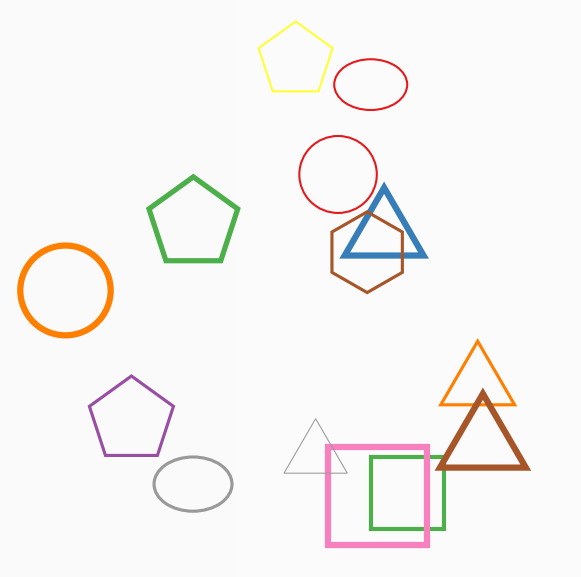[{"shape": "circle", "thickness": 1, "radius": 0.33, "center": [0.582, 0.697]}, {"shape": "oval", "thickness": 1, "radius": 0.31, "center": [0.638, 0.853]}, {"shape": "triangle", "thickness": 3, "radius": 0.39, "center": [0.661, 0.596]}, {"shape": "pentagon", "thickness": 2.5, "radius": 0.4, "center": [0.333, 0.613]}, {"shape": "square", "thickness": 2, "radius": 0.32, "center": [0.701, 0.146]}, {"shape": "pentagon", "thickness": 1.5, "radius": 0.38, "center": [0.226, 0.272]}, {"shape": "triangle", "thickness": 1.5, "radius": 0.37, "center": [0.822, 0.335]}, {"shape": "circle", "thickness": 3, "radius": 0.39, "center": [0.113, 0.496]}, {"shape": "pentagon", "thickness": 1, "radius": 0.33, "center": [0.509, 0.895]}, {"shape": "triangle", "thickness": 3, "radius": 0.43, "center": [0.831, 0.232]}, {"shape": "hexagon", "thickness": 1.5, "radius": 0.35, "center": [0.632, 0.562]}, {"shape": "square", "thickness": 3, "radius": 0.42, "center": [0.649, 0.14]}, {"shape": "oval", "thickness": 1.5, "radius": 0.34, "center": [0.332, 0.161]}, {"shape": "triangle", "thickness": 0.5, "radius": 0.31, "center": [0.543, 0.211]}]